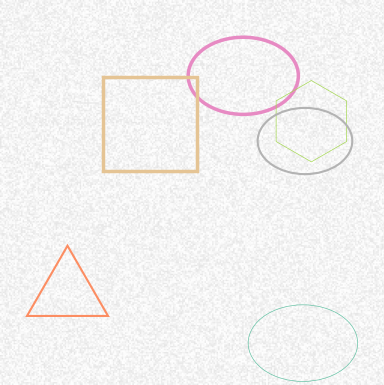[{"shape": "oval", "thickness": 0.5, "radius": 0.71, "center": [0.787, 0.109]}, {"shape": "triangle", "thickness": 1.5, "radius": 0.61, "center": [0.175, 0.24]}, {"shape": "oval", "thickness": 2.5, "radius": 0.72, "center": [0.632, 0.803]}, {"shape": "hexagon", "thickness": 0.5, "radius": 0.53, "center": [0.809, 0.685]}, {"shape": "square", "thickness": 2.5, "radius": 0.61, "center": [0.39, 0.678]}, {"shape": "oval", "thickness": 1.5, "radius": 0.61, "center": [0.792, 0.634]}]